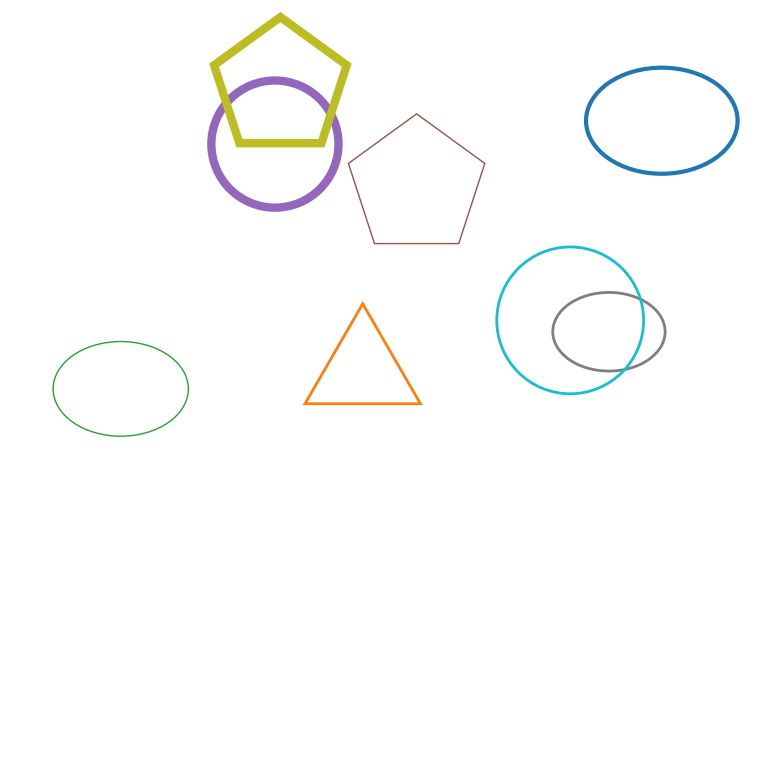[{"shape": "oval", "thickness": 1.5, "radius": 0.49, "center": [0.859, 0.843]}, {"shape": "triangle", "thickness": 1, "radius": 0.43, "center": [0.471, 0.519]}, {"shape": "oval", "thickness": 0.5, "radius": 0.44, "center": [0.157, 0.495]}, {"shape": "circle", "thickness": 3, "radius": 0.41, "center": [0.357, 0.813]}, {"shape": "pentagon", "thickness": 0.5, "radius": 0.47, "center": [0.541, 0.759]}, {"shape": "oval", "thickness": 1, "radius": 0.36, "center": [0.791, 0.569]}, {"shape": "pentagon", "thickness": 3, "radius": 0.45, "center": [0.364, 0.887]}, {"shape": "circle", "thickness": 1, "radius": 0.48, "center": [0.741, 0.584]}]